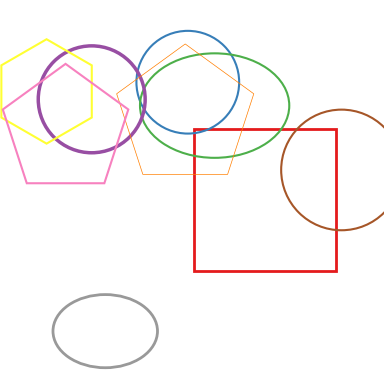[{"shape": "square", "thickness": 2, "radius": 0.92, "center": [0.689, 0.481]}, {"shape": "circle", "thickness": 1.5, "radius": 0.67, "center": [0.488, 0.786]}, {"shape": "oval", "thickness": 1.5, "radius": 0.97, "center": [0.557, 0.726]}, {"shape": "circle", "thickness": 2.5, "radius": 0.69, "center": [0.238, 0.742]}, {"shape": "pentagon", "thickness": 0.5, "radius": 0.94, "center": [0.481, 0.699]}, {"shape": "hexagon", "thickness": 1.5, "radius": 0.68, "center": [0.121, 0.763]}, {"shape": "circle", "thickness": 1.5, "radius": 0.78, "center": [0.887, 0.559]}, {"shape": "pentagon", "thickness": 1.5, "radius": 0.86, "center": [0.17, 0.663]}, {"shape": "oval", "thickness": 2, "radius": 0.68, "center": [0.273, 0.14]}]